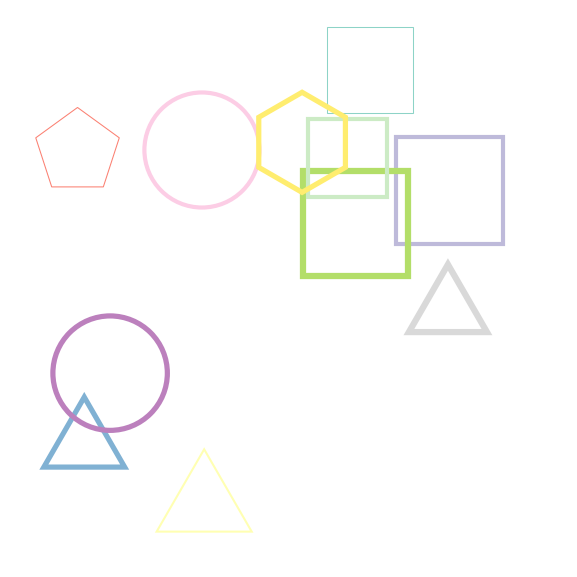[{"shape": "square", "thickness": 0.5, "radius": 0.37, "center": [0.641, 0.878]}, {"shape": "triangle", "thickness": 1, "radius": 0.48, "center": [0.354, 0.126]}, {"shape": "square", "thickness": 2, "radius": 0.46, "center": [0.778, 0.67]}, {"shape": "pentagon", "thickness": 0.5, "radius": 0.38, "center": [0.134, 0.737]}, {"shape": "triangle", "thickness": 2.5, "radius": 0.4, "center": [0.146, 0.231]}, {"shape": "square", "thickness": 3, "radius": 0.46, "center": [0.616, 0.612]}, {"shape": "circle", "thickness": 2, "radius": 0.5, "center": [0.35, 0.739]}, {"shape": "triangle", "thickness": 3, "radius": 0.39, "center": [0.776, 0.463]}, {"shape": "circle", "thickness": 2.5, "radius": 0.5, "center": [0.191, 0.353]}, {"shape": "square", "thickness": 2, "radius": 0.34, "center": [0.602, 0.726]}, {"shape": "hexagon", "thickness": 2.5, "radius": 0.43, "center": [0.523, 0.753]}]